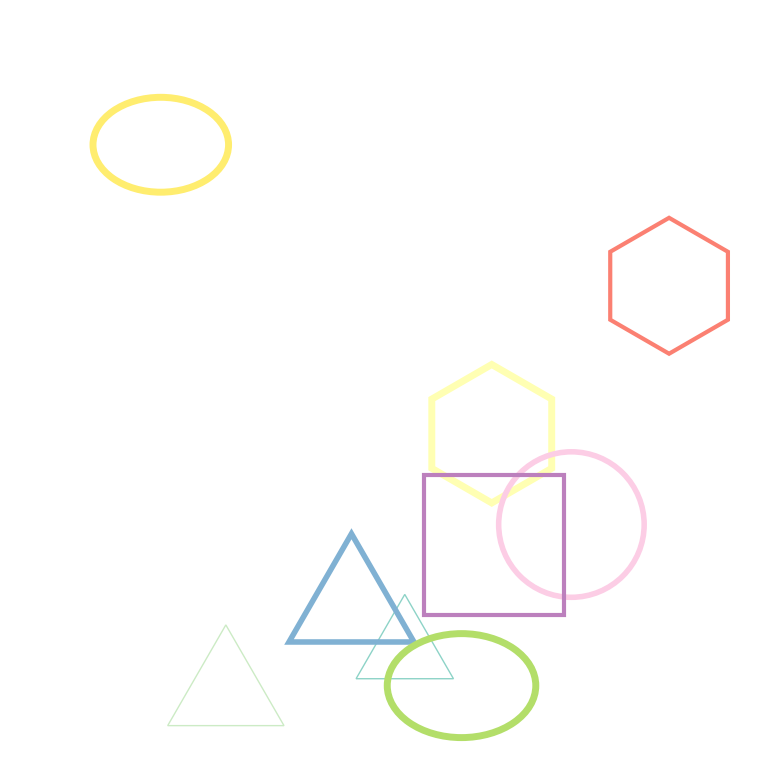[{"shape": "triangle", "thickness": 0.5, "radius": 0.36, "center": [0.526, 0.155]}, {"shape": "hexagon", "thickness": 2.5, "radius": 0.45, "center": [0.639, 0.437]}, {"shape": "hexagon", "thickness": 1.5, "radius": 0.44, "center": [0.869, 0.629]}, {"shape": "triangle", "thickness": 2, "radius": 0.47, "center": [0.456, 0.213]}, {"shape": "oval", "thickness": 2.5, "radius": 0.48, "center": [0.599, 0.11]}, {"shape": "circle", "thickness": 2, "radius": 0.47, "center": [0.742, 0.319]}, {"shape": "square", "thickness": 1.5, "radius": 0.45, "center": [0.641, 0.292]}, {"shape": "triangle", "thickness": 0.5, "radius": 0.44, "center": [0.293, 0.101]}, {"shape": "oval", "thickness": 2.5, "radius": 0.44, "center": [0.209, 0.812]}]